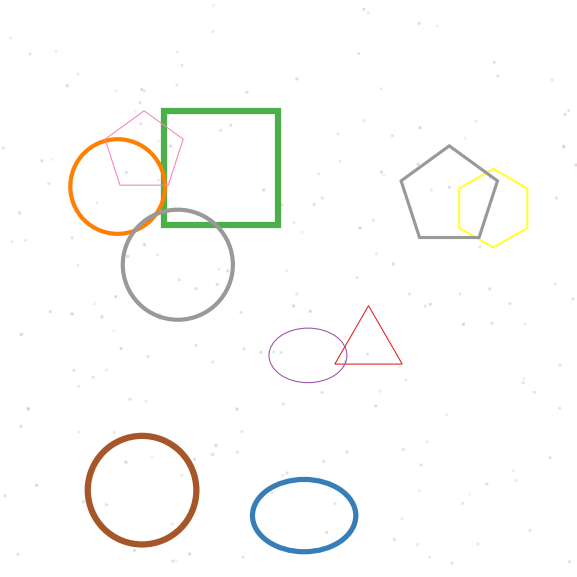[{"shape": "triangle", "thickness": 0.5, "radius": 0.34, "center": [0.638, 0.402]}, {"shape": "oval", "thickness": 2.5, "radius": 0.45, "center": [0.527, 0.106]}, {"shape": "square", "thickness": 3, "radius": 0.49, "center": [0.383, 0.708]}, {"shape": "oval", "thickness": 0.5, "radius": 0.34, "center": [0.533, 0.384]}, {"shape": "circle", "thickness": 2, "radius": 0.41, "center": [0.204, 0.676]}, {"shape": "hexagon", "thickness": 1, "radius": 0.34, "center": [0.854, 0.639]}, {"shape": "circle", "thickness": 3, "radius": 0.47, "center": [0.246, 0.15]}, {"shape": "pentagon", "thickness": 0.5, "radius": 0.36, "center": [0.25, 0.736]}, {"shape": "pentagon", "thickness": 1.5, "radius": 0.44, "center": [0.778, 0.659]}, {"shape": "circle", "thickness": 2, "radius": 0.48, "center": [0.308, 0.541]}]